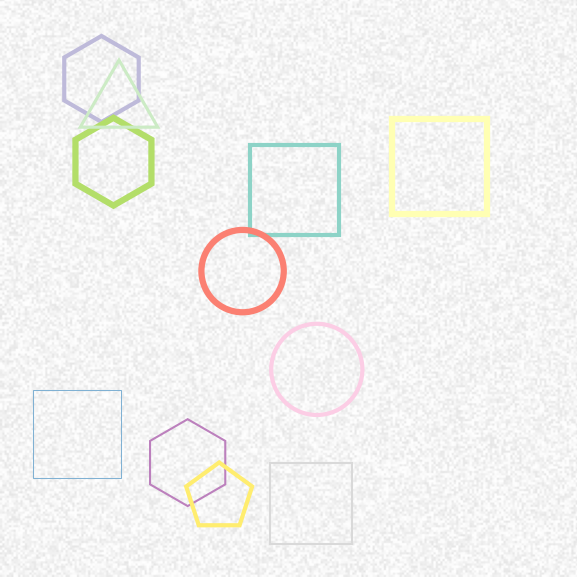[{"shape": "square", "thickness": 2, "radius": 0.39, "center": [0.51, 0.67]}, {"shape": "square", "thickness": 3, "radius": 0.41, "center": [0.761, 0.711]}, {"shape": "hexagon", "thickness": 2, "radius": 0.37, "center": [0.176, 0.862]}, {"shape": "circle", "thickness": 3, "radius": 0.36, "center": [0.42, 0.53]}, {"shape": "square", "thickness": 0.5, "radius": 0.38, "center": [0.133, 0.247]}, {"shape": "hexagon", "thickness": 3, "radius": 0.38, "center": [0.196, 0.719]}, {"shape": "circle", "thickness": 2, "radius": 0.39, "center": [0.549, 0.36]}, {"shape": "square", "thickness": 1, "radius": 0.35, "center": [0.539, 0.127]}, {"shape": "hexagon", "thickness": 1, "radius": 0.38, "center": [0.325, 0.198]}, {"shape": "triangle", "thickness": 1.5, "radius": 0.39, "center": [0.206, 0.818]}, {"shape": "pentagon", "thickness": 2, "radius": 0.3, "center": [0.38, 0.138]}]